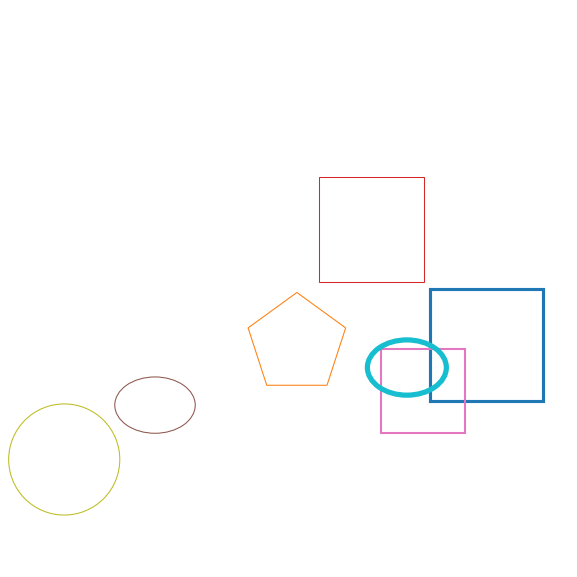[{"shape": "square", "thickness": 1.5, "radius": 0.49, "center": [0.842, 0.402]}, {"shape": "pentagon", "thickness": 0.5, "radius": 0.44, "center": [0.514, 0.404]}, {"shape": "square", "thickness": 0.5, "radius": 0.45, "center": [0.643, 0.601]}, {"shape": "oval", "thickness": 0.5, "radius": 0.35, "center": [0.268, 0.298]}, {"shape": "square", "thickness": 1, "radius": 0.37, "center": [0.733, 0.322]}, {"shape": "circle", "thickness": 0.5, "radius": 0.48, "center": [0.111, 0.203]}, {"shape": "oval", "thickness": 2.5, "radius": 0.34, "center": [0.705, 0.363]}]